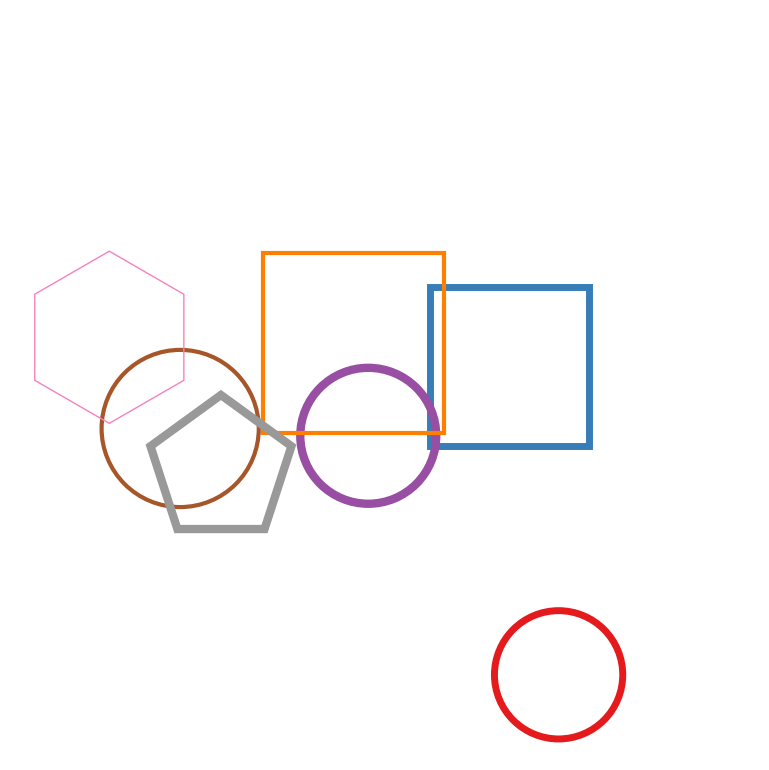[{"shape": "circle", "thickness": 2.5, "radius": 0.42, "center": [0.725, 0.124]}, {"shape": "square", "thickness": 2.5, "radius": 0.52, "center": [0.662, 0.524]}, {"shape": "circle", "thickness": 3, "radius": 0.44, "center": [0.478, 0.434]}, {"shape": "square", "thickness": 1.5, "radius": 0.59, "center": [0.459, 0.555]}, {"shape": "circle", "thickness": 1.5, "radius": 0.51, "center": [0.234, 0.444]}, {"shape": "hexagon", "thickness": 0.5, "radius": 0.56, "center": [0.142, 0.562]}, {"shape": "pentagon", "thickness": 3, "radius": 0.48, "center": [0.287, 0.391]}]